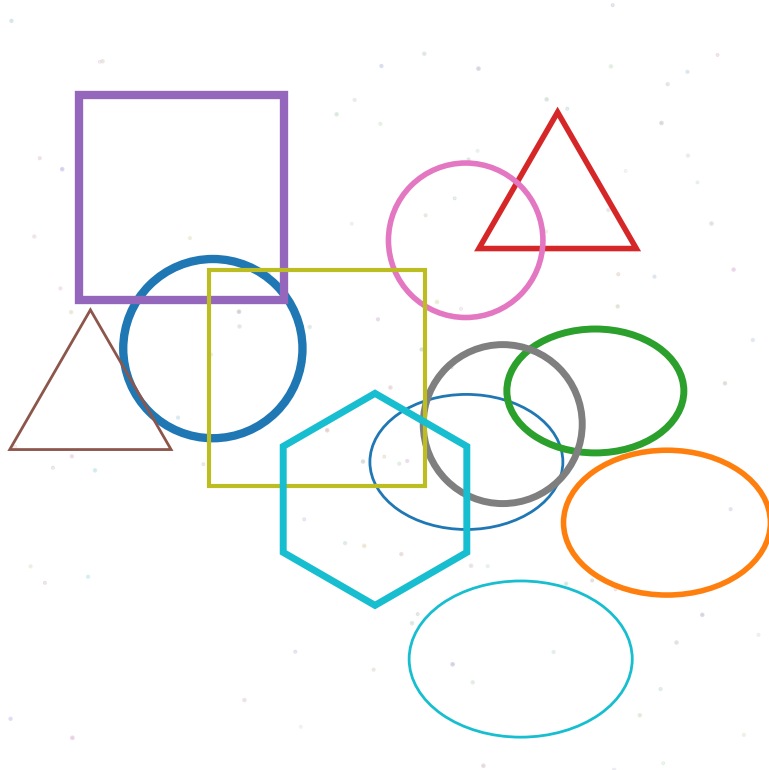[{"shape": "circle", "thickness": 3, "radius": 0.58, "center": [0.276, 0.547]}, {"shape": "oval", "thickness": 1, "radius": 0.63, "center": [0.606, 0.4]}, {"shape": "oval", "thickness": 2, "radius": 0.67, "center": [0.866, 0.321]}, {"shape": "oval", "thickness": 2.5, "radius": 0.57, "center": [0.773, 0.492]}, {"shape": "triangle", "thickness": 2, "radius": 0.59, "center": [0.724, 0.736]}, {"shape": "square", "thickness": 3, "radius": 0.67, "center": [0.236, 0.744]}, {"shape": "triangle", "thickness": 1, "radius": 0.6, "center": [0.117, 0.477]}, {"shape": "circle", "thickness": 2, "radius": 0.5, "center": [0.605, 0.688]}, {"shape": "circle", "thickness": 2.5, "radius": 0.52, "center": [0.653, 0.449]}, {"shape": "square", "thickness": 1.5, "radius": 0.7, "center": [0.412, 0.51]}, {"shape": "hexagon", "thickness": 2.5, "radius": 0.69, "center": [0.487, 0.351]}, {"shape": "oval", "thickness": 1, "radius": 0.72, "center": [0.676, 0.144]}]